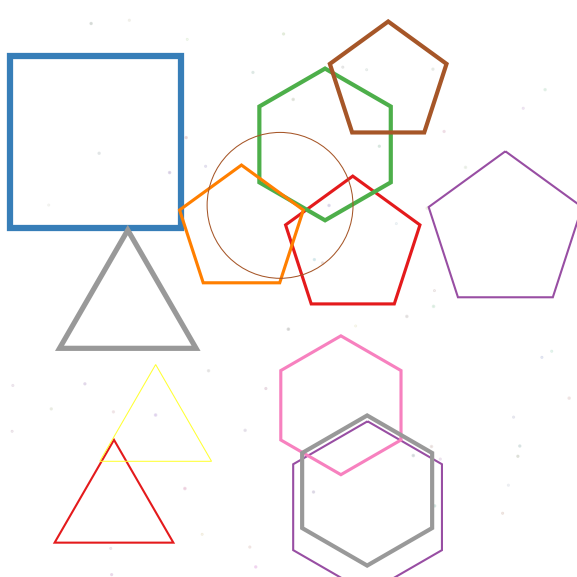[{"shape": "pentagon", "thickness": 1.5, "radius": 0.61, "center": [0.611, 0.572]}, {"shape": "triangle", "thickness": 1, "radius": 0.59, "center": [0.197, 0.119]}, {"shape": "square", "thickness": 3, "radius": 0.74, "center": [0.166, 0.753]}, {"shape": "hexagon", "thickness": 2, "radius": 0.66, "center": [0.563, 0.749]}, {"shape": "pentagon", "thickness": 1, "radius": 0.7, "center": [0.875, 0.597]}, {"shape": "hexagon", "thickness": 1, "radius": 0.74, "center": [0.636, 0.121]}, {"shape": "pentagon", "thickness": 1.5, "radius": 0.56, "center": [0.418, 0.601]}, {"shape": "triangle", "thickness": 0.5, "radius": 0.56, "center": [0.27, 0.256]}, {"shape": "pentagon", "thickness": 2, "radius": 0.53, "center": [0.672, 0.856]}, {"shape": "circle", "thickness": 0.5, "radius": 0.63, "center": [0.485, 0.644]}, {"shape": "hexagon", "thickness": 1.5, "radius": 0.6, "center": [0.59, 0.297]}, {"shape": "triangle", "thickness": 2.5, "radius": 0.68, "center": [0.221, 0.464]}, {"shape": "hexagon", "thickness": 2, "radius": 0.65, "center": [0.636, 0.15]}]